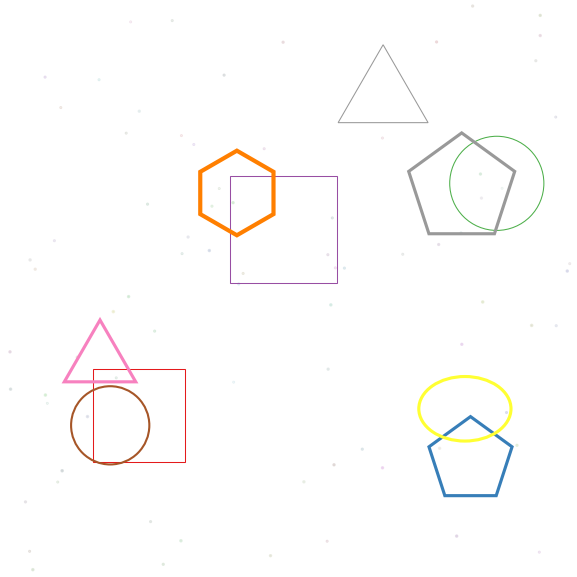[{"shape": "square", "thickness": 0.5, "radius": 0.4, "center": [0.241, 0.28]}, {"shape": "pentagon", "thickness": 1.5, "radius": 0.38, "center": [0.815, 0.202]}, {"shape": "circle", "thickness": 0.5, "radius": 0.41, "center": [0.86, 0.682]}, {"shape": "square", "thickness": 0.5, "radius": 0.46, "center": [0.491, 0.602]}, {"shape": "hexagon", "thickness": 2, "radius": 0.37, "center": [0.41, 0.665]}, {"shape": "oval", "thickness": 1.5, "radius": 0.4, "center": [0.805, 0.291]}, {"shape": "circle", "thickness": 1, "radius": 0.34, "center": [0.191, 0.263]}, {"shape": "triangle", "thickness": 1.5, "radius": 0.36, "center": [0.173, 0.374]}, {"shape": "triangle", "thickness": 0.5, "radius": 0.45, "center": [0.663, 0.832]}, {"shape": "pentagon", "thickness": 1.5, "radius": 0.48, "center": [0.799, 0.672]}]